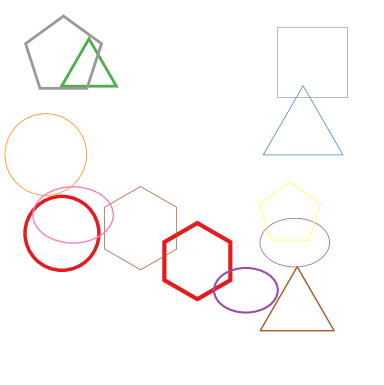[{"shape": "hexagon", "thickness": 3, "radius": 0.49, "center": [0.513, 0.322]}, {"shape": "circle", "thickness": 2.5, "radius": 0.48, "center": [0.161, 0.394]}, {"shape": "triangle", "thickness": 0.5, "radius": 0.6, "center": [0.787, 0.657]}, {"shape": "triangle", "thickness": 2, "radius": 0.41, "center": [0.231, 0.817]}, {"shape": "oval", "thickness": 0.5, "radius": 0.45, "center": [0.766, 0.37]}, {"shape": "oval", "thickness": 1.5, "radius": 0.41, "center": [0.639, 0.246]}, {"shape": "circle", "thickness": 0.5, "radius": 0.53, "center": [0.119, 0.599]}, {"shape": "pentagon", "thickness": 0.5, "radius": 0.42, "center": [0.753, 0.444]}, {"shape": "hexagon", "thickness": 0.5, "radius": 0.54, "center": [0.365, 0.407]}, {"shape": "triangle", "thickness": 1, "radius": 0.55, "center": [0.772, 0.196]}, {"shape": "oval", "thickness": 1, "radius": 0.52, "center": [0.19, 0.442]}, {"shape": "pentagon", "thickness": 2, "radius": 0.52, "center": [0.165, 0.855]}, {"shape": "square", "thickness": 0.5, "radius": 0.46, "center": [0.811, 0.838]}]